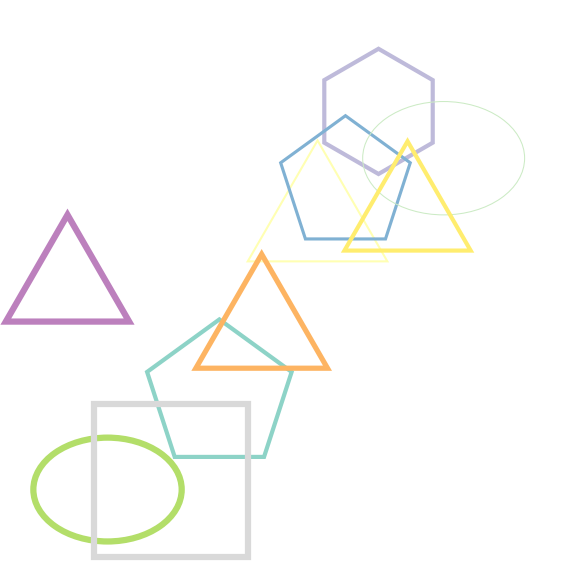[{"shape": "pentagon", "thickness": 2, "radius": 0.66, "center": [0.38, 0.314]}, {"shape": "triangle", "thickness": 1, "radius": 0.7, "center": [0.55, 0.616]}, {"shape": "hexagon", "thickness": 2, "radius": 0.54, "center": [0.655, 0.806]}, {"shape": "pentagon", "thickness": 1.5, "radius": 0.59, "center": [0.598, 0.681]}, {"shape": "triangle", "thickness": 2.5, "radius": 0.66, "center": [0.453, 0.427]}, {"shape": "oval", "thickness": 3, "radius": 0.64, "center": [0.186, 0.151]}, {"shape": "square", "thickness": 3, "radius": 0.67, "center": [0.296, 0.167]}, {"shape": "triangle", "thickness": 3, "radius": 0.62, "center": [0.117, 0.504]}, {"shape": "oval", "thickness": 0.5, "radius": 0.7, "center": [0.768, 0.725]}, {"shape": "triangle", "thickness": 2, "radius": 0.63, "center": [0.706, 0.628]}]